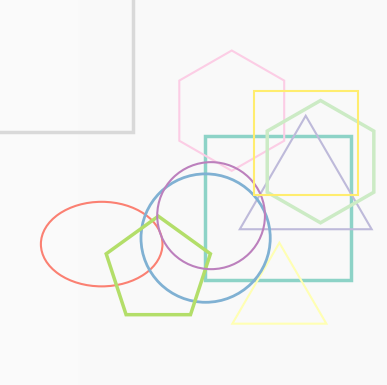[{"shape": "square", "thickness": 2.5, "radius": 0.94, "center": [0.717, 0.46]}, {"shape": "triangle", "thickness": 1.5, "radius": 0.7, "center": [0.721, 0.229]}, {"shape": "triangle", "thickness": 1.5, "radius": 0.98, "center": [0.789, 0.503]}, {"shape": "oval", "thickness": 1.5, "radius": 0.78, "center": [0.262, 0.366]}, {"shape": "circle", "thickness": 2, "radius": 0.83, "center": [0.531, 0.382]}, {"shape": "pentagon", "thickness": 2.5, "radius": 0.71, "center": [0.409, 0.297]}, {"shape": "hexagon", "thickness": 1.5, "radius": 0.78, "center": [0.598, 0.713]}, {"shape": "square", "thickness": 2.5, "radius": 0.87, "center": [0.169, 0.83]}, {"shape": "circle", "thickness": 1.5, "radius": 0.69, "center": [0.545, 0.44]}, {"shape": "hexagon", "thickness": 2.5, "radius": 0.79, "center": [0.827, 0.58]}, {"shape": "square", "thickness": 1.5, "radius": 0.68, "center": [0.79, 0.627]}]